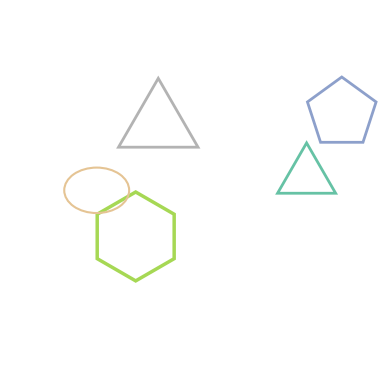[{"shape": "triangle", "thickness": 2, "radius": 0.44, "center": [0.796, 0.542]}, {"shape": "pentagon", "thickness": 2, "radius": 0.47, "center": [0.888, 0.706]}, {"shape": "hexagon", "thickness": 2.5, "radius": 0.58, "center": [0.352, 0.386]}, {"shape": "oval", "thickness": 1.5, "radius": 0.42, "center": [0.251, 0.506]}, {"shape": "triangle", "thickness": 2, "radius": 0.6, "center": [0.411, 0.677]}]